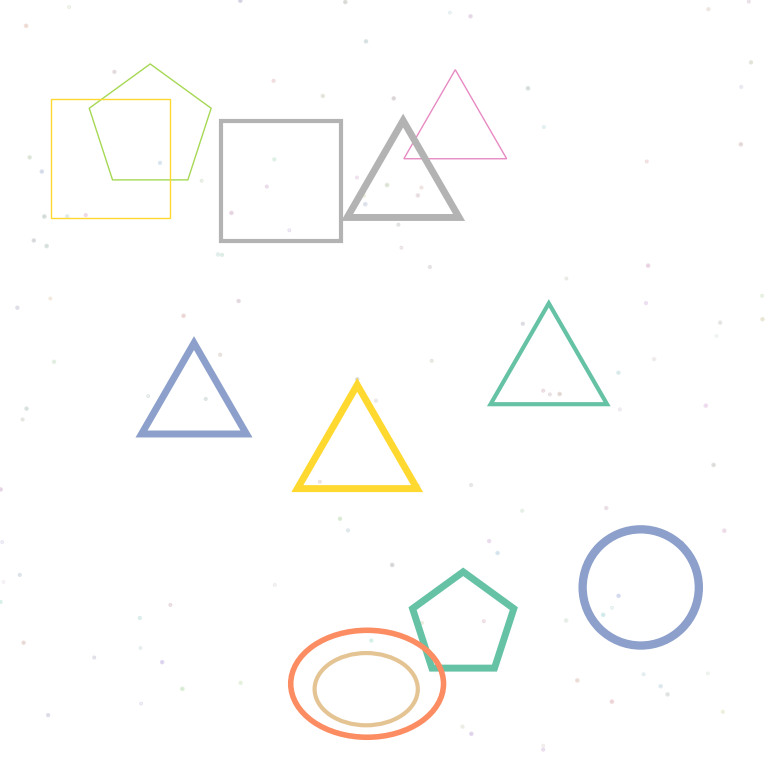[{"shape": "pentagon", "thickness": 2.5, "radius": 0.35, "center": [0.602, 0.188]}, {"shape": "triangle", "thickness": 1.5, "radius": 0.44, "center": [0.713, 0.519]}, {"shape": "oval", "thickness": 2, "radius": 0.5, "center": [0.477, 0.112]}, {"shape": "circle", "thickness": 3, "radius": 0.38, "center": [0.832, 0.237]}, {"shape": "triangle", "thickness": 2.5, "radius": 0.39, "center": [0.252, 0.476]}, {"shape": "triangle", "thickness": 0.5, "radius": 0.39, "center": [0.591, 0.832]}, {"shape": "pentagon", "thickness": 0.5, "radius": 0.42, "center": [0.195, 0.834]}, {"shape": "square", "thickness": 0.5, "radius": 0.39, "center": [0.143, 0.795]}, {"shape": "triangle", "thickness": 2.5, "radius": 0.45, "center": [0.464, 0.41]}, {"shape": "oval", "thickness": 1.5, "radius": 0.34, "center": [0.476, 0.105]}, {"shape": "square", "thickness": 1.5, "radius": 0.39, "center": [0.365, 0.765]}, {"shape": "triangle", "thickness": 2.5, "radius": 0.42, "center": [0.524, 0.76]}]